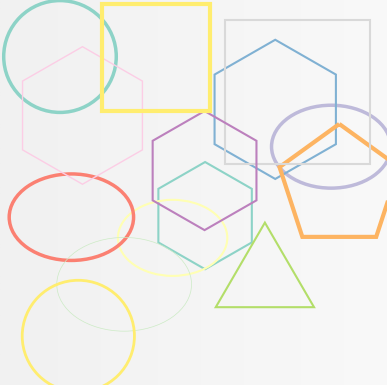[{"shape": "hexagon", "thickness": 1.5, "radius": 0.7, "center": [0.529, 0.44]}, {"shape": "circle", "thickness": 2.5, "radius": 0.73, "center": [0.155, 0.853]}, {"shape": "oval", "thickness": 1.5, "radius": 0.71, "center": [0.446, 0.382]}, {"shape": "oval", "thickness": 2.5, "radius": 0.77, "center": [0.855, 0.619]}, {"shape": "oval", "thickness": 2.5, "radius": 0.8, "center": [0.184, 0.436]}, {"shape": "hexagon", "thickness": 1.5, "radius": 0.9, "center": [0.71, 0.716]}, {"shape": "pentagon", "thickness": 3, "radius": 0.81, "center": [0.876, 0.516]}, {"shape": "triangle", "thickness": 1.5, "radius": 0.73, "center": [0.684, 0.275]}, {"shape": "hexagon", "thickness": 1, "radius": 0.89, "center": [0.213, 0.7]}, {"shape": "square", "thickness": 1.5, "radius": 0.94, "center": [0.768, 0.761]}, {"shape": "hexagon", "thickness": 1.5, "radius": 0.77, "center": [0.528, 0.557]}, {"shape": "oval", "thickness": 0.5, "radius": 0.87, "center": [0.32, 0.262]}, {"shape": "square", "thickness": 3, "radius": 0.7, "center": [0.401, 0.851]}, {"shape": "circle", "thickness": 2, "radius": 0.72, "center": [0.202, 0.127]}]